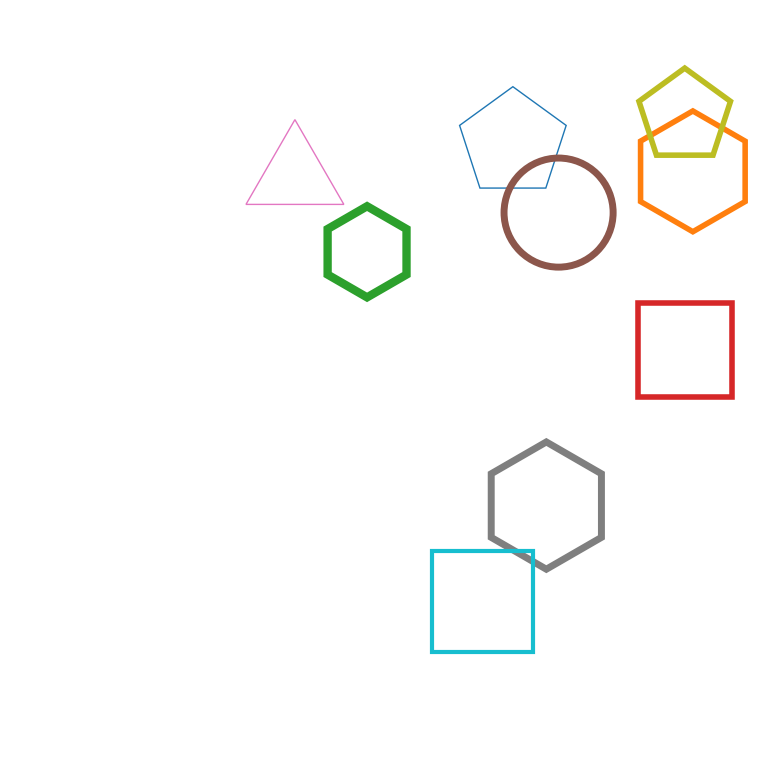[{"shape": "pentagon", "thickness": 0.5, "radius": 0.36, "center": [0.666, 0.815]}, {"shape": "hexagon", "thickness": 2, "radius": 0.39, "center": [0.9, 0.777]}, {"shape": "hexagon", "thickness": 3, "radius": 0.3, "center": [0.477, 0.673]}, {"shape": "square", "thickness": 2, "radius": 0.31, "center": [0.889, 0.545]}, {"shape": "circle", "thickness": 2.5, "radius": 0.35, "center": [0.725, 0.724]}, {"shape": "triangle", "thickness": 0.5, "radius": 0.37, "center": [0.383, 0.771]}, {"shape": "hexagon", "thickness": 2.5, "radius": 0.41, "center": [0.71, 0.343]}, {"shape": "pentagon", "thickness": 2, "radius": 0.31, "center": [0.889, 0.849]}, {"shape": "square", "thickness": 1.5, "radius": 0.33, "center": [0.626, 0.219]}]